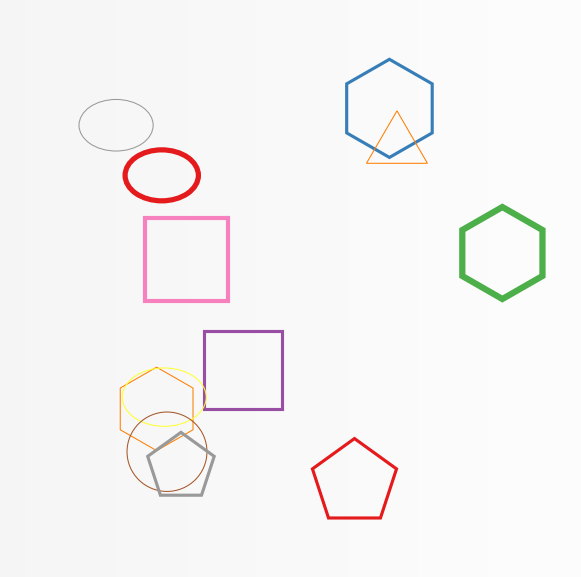[{"shape": "pentagon", "thickness": 1.5, "radius": 0.38, "center": [0.61, 0.164]}, {"shape": "oval", "thickness": 2.5, "radius": 0.32, "center": [0.278, 0.696]}, {"shape": "hexagon", "thickness": 1.5, "radius": 0.42, "center": [0.67, 0.811]}, {"shape": "hexagon", "thickness": 3, "radius": 0.4, "center": [0.864, 0.561]}, {"shape": "square", "thickness": 1.5, "radius": 0.34, "center": [0.418, 0.358]}, {"shape": "triangle", "thickness": 0.5, "radius": 0.3, "center": [0.683, 0.747]}, {"shape": "hexagon", "thickness": 0.5, "radius": 0.36, "center": [0.269, 0.291]}, {"shape": "oval", "thickness": 0.5, "radius": 0.36, "center": [0.283, 0.311]}, {"shape": "circle", "thickness": 0.5, "radius": 0.34, "center": [0.287, 0.217]}, {"shape": "square", "thickness": 2, "radius": 0.36, "center": [0.321, 0.55]}, {"shape": "pentagon", "thickness": 1.5, "radius": 0.3, "center": [0.311, 0.19]}, {"shape": "oval", "thickness": 0.5, "radius": 0.32, "center": [0.2, 0.782]}]